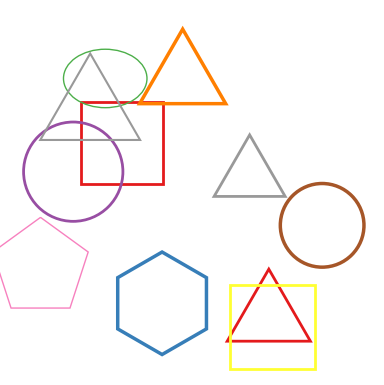[{"shape": "square", "thickness": 2, "radius": 0.53, "center": [0.316, 0.628]}, {"shape": "triangle", "thickness": 2, "radius": 0.62, "center": [0.698, 0.176]}, {"shape": "hexagon", "thickness": 2.5, "radius": 0.67, "center": [0.421, 0.212]}, {"shape": "oval", "thickness": 1, "radius": 0.54, "center": [0.273, 0.796]}, {"shape": "circle", "thickness": 2, "radius": 0.64, "center": [0.19, 0.554]}, {"shape": "triangle", "thickness": 2.5, "radius": 0.64, "center": [0.474, 0.795]}, {"shape": "square", "thickness": 2, "radius": 0.55, "center": [0.708, 0.151]}, {"shape": "circle", "thickness": 2.5, "radius": 0.54, "center": [0.837, 0.415]}, {"shape": "pentagon", "thickness": 1, "radius": 0.65, "center": [0.105, 0.305]}, {"shape": "triangle", "thickness": 2, "radius": 0.53, "center": [0.648, 0.543]}, {"shape": "triangle", "thickness": 1.5, "radius": 0.75, "center": [0.234, 0.711]}]